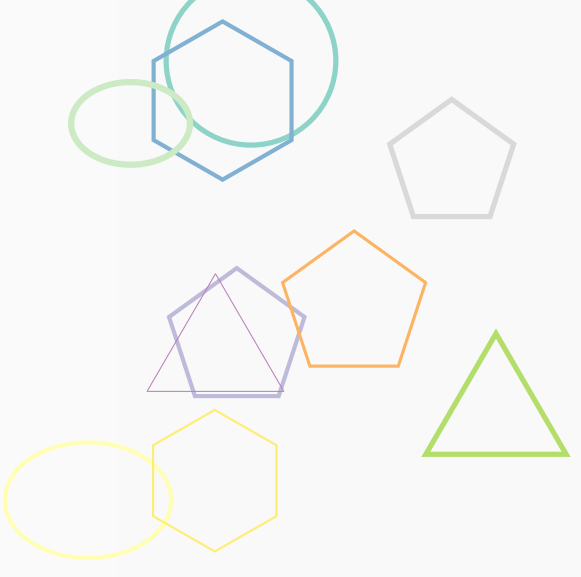[{"shape": "circle", "thickness": 2.5, "radius": 0.73, "center": [0.432, 0.894]}, {"shape": "oval", "thickness": 2, "radius": 0.72, "center": [0.151, 0.133]}, {"shape": "pentagon", "thickness": 2, "radius": 0.61, "center": [0.407, 0.412]}, {"shape": "hexagon", "thickness": 2, "radius": 0.68, "center": [0.383, 0.825]}, {"shape": "pentagon", "thickness": 1.5, "radius": 0.65, "center": [0.609, 0.47]}, {"shape": "triangle", "thickness": 2.5, "radius": 0.7, "center": [0.853, 0.282]}, {"shape": "pentagon", "thickness": 2.5, "radius": 0.56, "center": [0.777, 0.715]}, {"shape": "triangle", "thickness": 0.5, "radius": 0.68, "center": [0.371, 0.389]}, {"shape": "oval", "thickness": 3, "radius": 0.51, "center": [0.225, 0.785]}, {"shape": "hexagon", "thickness": 1, "radius": 0.61, "center": [0.37, 0.167]}]